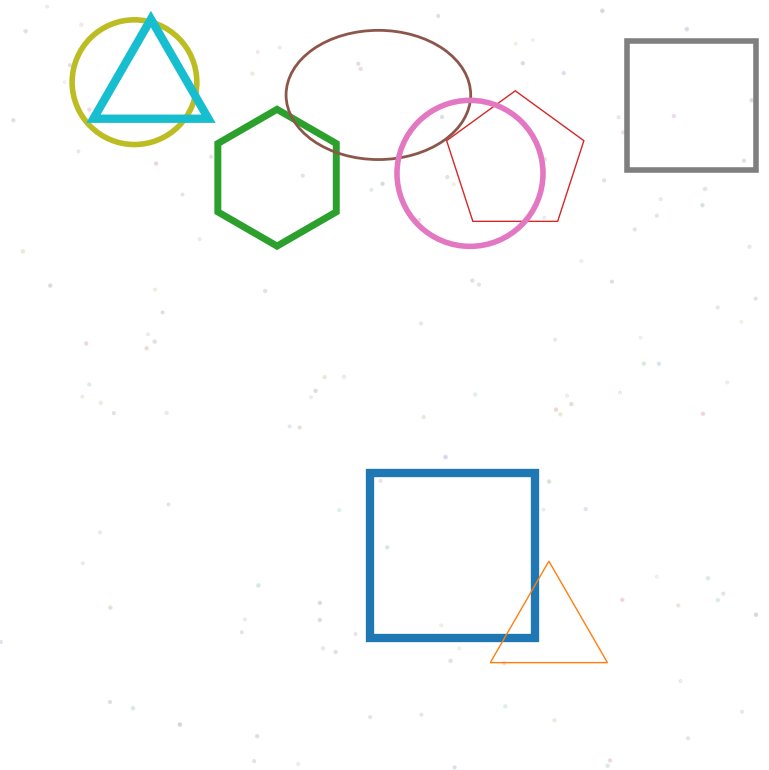[{"shape": "square", "thickness": 3, "radius": 0.54, "center": [0.588, 0.279]}, {"shape": "triangle", "thickness": 0.5, "radius": 0.44, "center": [0.713, 0.183]}, {"shape": "hexagon", "thickness": 2.5, "radius": 0.44, "center": [0.36, 0.769]}, {"shape": "pentagon", "thickness": 0.5, "radius": 0.47, "center": [0.669, 0.788]}, {"shape": "oval", "thickness": 1, "radius": 0.6, "center": [0.491, 0.877]}, {"shape": "circle", "thickness": 2, "radius": 0.47, "center": [0.61, 0.775]}, {"shape": "square", "thickness": 2, "radius": 0.42, "center": [0.898, 0.863]}, {"shape": "circle", "thickness": 2, "radius": 0.4, "center": [0.175, 0.893]}, {"shape": "triangle", "thickness": 3, "radius": 0.43, "center": [0.196, 0.889]}]